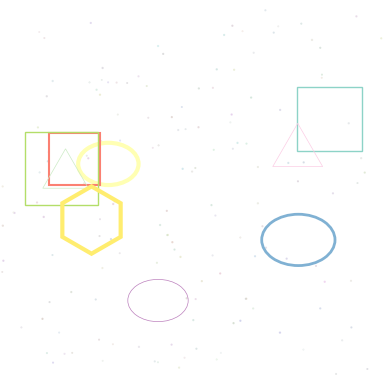[{"shape": "square", "thickness": 1, "radius": 0.42, "center": [0.856, 0.69]}, {"shape": "oval", "thickness": 3, "radius": 0.39, "center": [0.281, 0.574]}, {"shape": "square", "thickness": 1.5, "radius": 0.34, "center": [0.194, 0.587]}, {"shape": "oval", "thickness": 2, "radius": 0.48, "center": [0.775, 0.377]}, {"shape": "square", "thickness": 1, "radius": 0.48, "center": [0.159, 0.562]}, {"shape": "triangle", "thickness": 0.5, "radius": 0.37, "center": [0.773, 0.605]}, {"shape": "oval", "thickness": 0.5, "radius": 0.39, "center": [0.41, 0.219]}, {"shape": "triangle", "thickness": 0.5, "radius": 0.34, "center": [0.17, 0.545]}, {"shape": "hexagon", "thickness": 3, "radius": 0.44, "center": [0.238, 0.428]}]